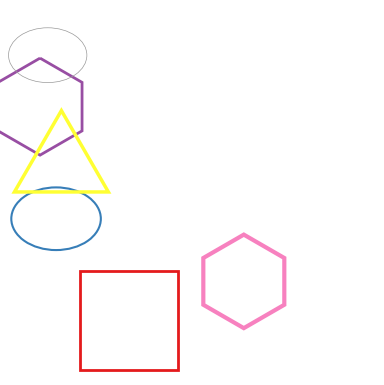[{"shape": "square", "thickness": 2, "radius": 0.64, "center": [0.335, 0.167]}, {"shape": "oval", "thickness": 1.5, "radius": 0.58, "center": [0.146, 0.432]}, {"shape": "hexagon", "thickness": 2, "radius": 0.63, "center": [0.104, 0.723]}, {"shape": "triangle", "thickness": 2.5, "radius": 0.7, "center": [0.159, 0.572]}, {"shape": "hexagon", "thickness": 3, "radius": 0.61, "center": [0.633, 0.269]}, {"shape": "oval", "thickness": 0.5, "radius": 0.51, "center": [0.124, 0.857]}]